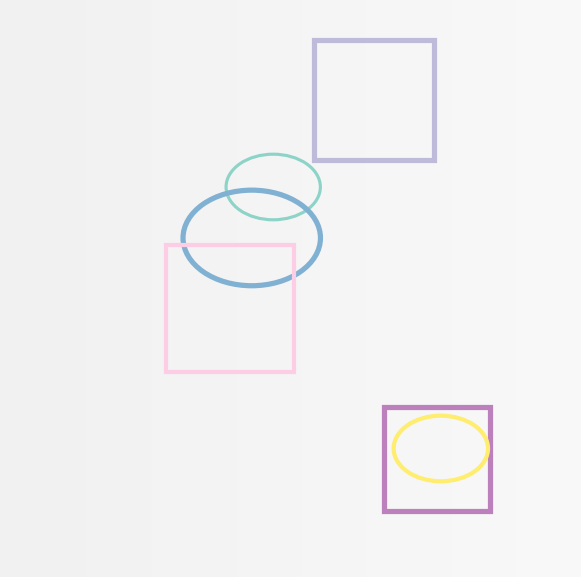[{"shape": "oval", "thickness": 1.5, "radius": 0.41, "center": [0.47, 0.675]}, {"shape": "square", "thickness": 2.5, "radius": 0.52, "center": [0.644, 0.826]}, {"shape": "oval", "thickness": 2.5, "radius": 0.59, "center": [0.433, 0.587]}, {"shape": "square", "thickness": 2, "radius": 0.55, "center": [0.396, 0.465]}, {"shape": "square", "thickness": 2.5, "radius": 0.45, "center": [0.752, 0.204]}, {"shape": "oval", "thickness": 2, "radius": 0.41, "center": [0.758, 0.223]}]